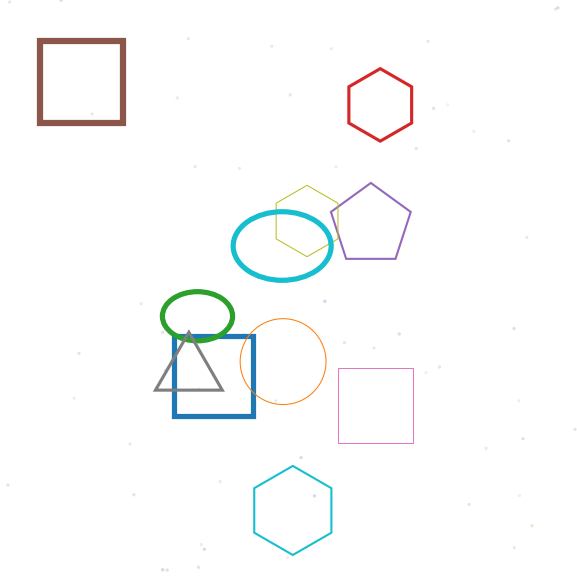[{"shape": "square", "thickness": 2.5, "radius": 0.34, "center": [0.37, 0.348]}, {"shape": "circle", "thickness": 0.5, "radius": 0.37, "center": [0.49, 0.373]}, {"shape": "oval", "thickness": 2.5, "radius": 0.3, "center": [0.342, 0.452]}, {"shape": "hexagon", "thickness": 1.5, "radius": 0.31, "center": [0.658, 0.817]}, {"shape": "pentagon", "thickness": 1, "radius": 0.36, "center": [0.642, 0.61]}, {"shape": "square", "thickness": 3, "radius": 0.36, "center": [0.141, 0.857]}, {"shape": "square", "thickness": 0.5, "radius": 0.33, "center": [0.65, 0.297]}, {"shape": "triangle", "thickness": 1.5, "radius": 0.33, "center": [0.327, 0.357]}, {"shape": "hexagon", "thickness": 0.5, "radius": 0.31, "center": [0.532, 0.616]}, {"shape": "oval", "thickness": 2.5, "radius": 0.42, "center": [0.489, 0.573]}, {"shape": "hexagon", "thickness": 1, "radius": 0.39, "center": [0.507, 0.115]}]